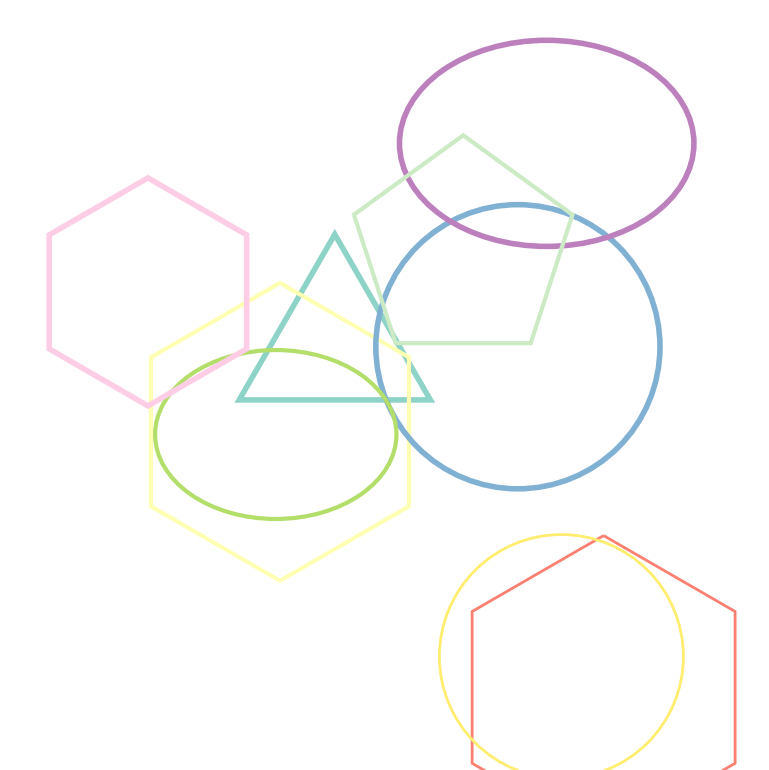[{"shape": "triangle", "thickness": 2, "radius": 0.72, "center": [0.435, 0.552]}, {"shape": "hexagon", "thickness": 1.5, "radius": 0.97, "center": [0.364, 0.439]}, {"shape": "hexagon", "thickness": 1, "radius": 0.99, "center": [0.784, 0.107]}, {"shape": "circle", "thickness": 2, "radius": 0.92, "center": [0.673, 0.55]}, {"shape": "oval", "thickness": 1.5, "radius": 0.78, "center": [0.358, 0.436]}, {"shape": "hexagon", "thickness": 2, "radius": 0.74, "center": [0.192, 0.621]}, {"shape": "oval", "thickness": 2, "radius": 0.96, "center": [0.71, 0.814]}, {"shape": "pentagon", "thickness": 1.5, "radius": 0.75, "center": [0.602, 0.675]}, {"shape": "circle", "thickness": 1, "radius": 0.79, "center": [0.729, 0.147]}]